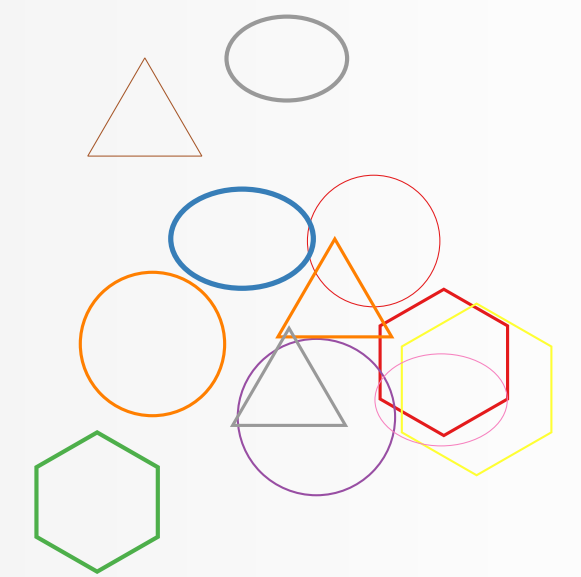[{"shape": "circle", "thickness": 0.5, "radius": 0.57, "center": [0.643, 0.582]}, {"shape": "hexagon", "thickness": 1.5, "radius": 0.63, "center": [0.764, 0.372]}, {"shape": "oval", "thickness": 2.5, "radius": 0.61, "center": [0.416, 0.586]}, {"shape": "hexagon", "thickness": 2, "radius": 0.6, "center": [0.167, 0.13]}, {"shape": "circle", "thickness": 1, "radius": 0.68, "center": [0.544, 0.277]}, {"shape": "triangle", "thickness": 1.5, "radius": 0.57, "center": [0.576, 0.472]}, {"shape": "circle", "thickness": 1.5, "radius": 0.62, "center": [0.262, 0.403]}, {"shape": "hexagon", "thickness": 1, "radius": 0.74, "center": [0.82, 0.325]}, {"shape": "triangle", "thickness": 0.5, "radius": 0.57, "center": [0.249, 0.786]}, {"shape": "oval", "thickness": 0.5, "radius": 0.57, "center": [0.759, 0.307]}, {"shape": "oval", "thickness": 2, "radius": 0.52, "center": [0.493, 0.898]}, {"shape": "triangle", "thickness": 1.5, "radius": 0.56, "center": [0.497, 0.319]}]